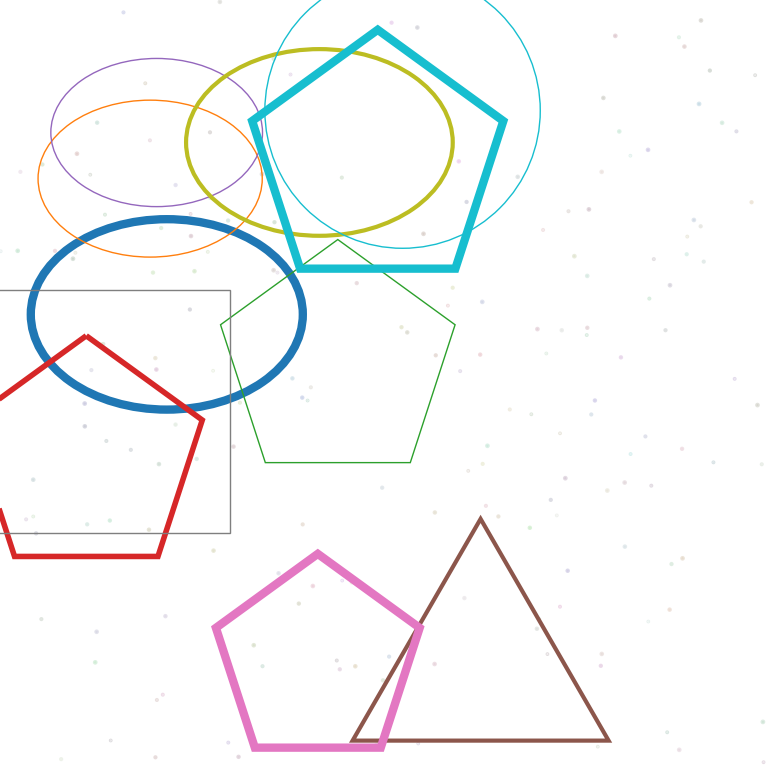[{"shape": "oval", "thickness": 3, "radius": 0.88, "center": [0.217, 0.592]}, {"shape": "oval", "thickness": 0.5, "radius": 0.73, "center": [0.195, 0.768]}, {"shape": "pentagon", "thickness": 0.5, "radius": 0.8, "center": [0.439, 0.529]}, {"shape": "pentagon", "thickness": 2, "radius": 0.79, "center": [0.112, 0.406]}, {"shape": "oval", "thickness": 0.5, "radius": 0.69, "center": [0.203, 0.828]}, {"shape": "triangle", "thickness": 1.5, "radius": 0.96, "center": [0.624, 0.134]}, {"shape": "pentagon", "thickness": 3, "radius": 0.7, "center": [0.413, 0.142]}, {"shape": "square", "thickness": 0.5, "radius": 0.79, "center": [0.141, 0.466]}, {"shape": "oval", "thickness": 1.5, "radius": 0.87, "center": [0.415, 0.815]}, {"shape": "circle", "thickness": 0.5, "radius": 0.89, "center": [0.523, 0.856]}, {"shape": "pentagon", "thickness": 3, "radius": 0.86, "center": [0.491, 0.79]}]